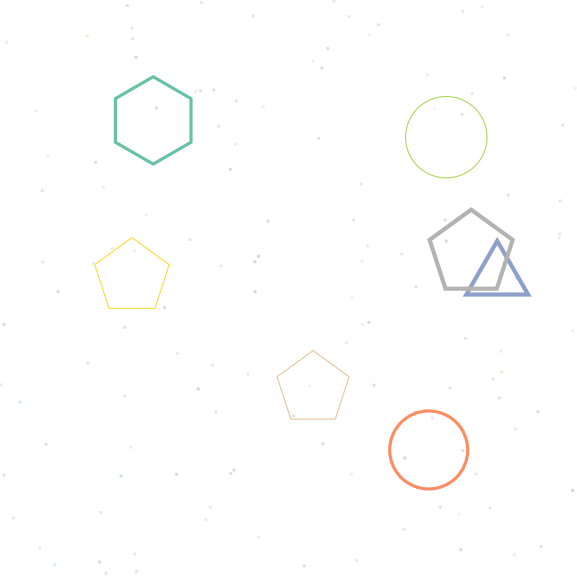[{"shape": "hexagon", "thickness": 1.5, "radius": 0.38, "center": [0.265, 0.791]}, {"shape": "circle", "thickness": 1.5, "radius": 0.34, "center": [0.742, 0.22]}, {"shape": "triangle", "thickness": 2, "radius": 0.31, "center": [0.861, 0.52]}, {"shape": "circle", "thickness": 0.5, "radius": 0.35, "center": [0.773, 0.762]}, {"shape": "pentagon", "thickness": 0.5, "radius": 0.34, "center": [0.228, 0.52]}, {"shape": "pentagon", "thickness": 0.5, "radius": 0.33, "center": [0.542, 0.326]}, {"shape": "pentagon", "thickness": 2, "radius": 0.38, "center": [0.816, 0.56]}]